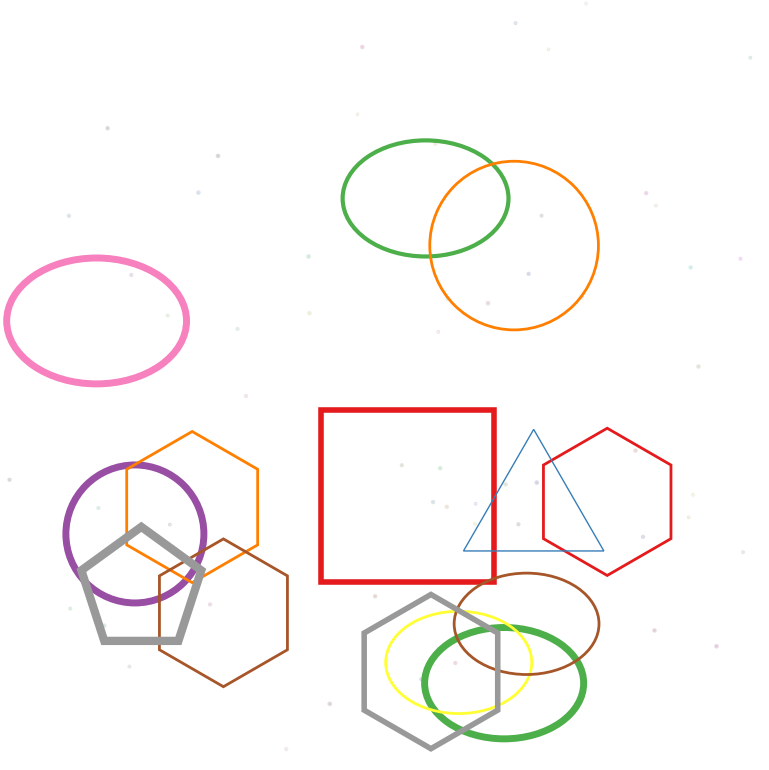[{"shape": "hexagon", "thickness": 1, "radius": 0.48, "center": [0.789, 0.348]}, {"shape": "square", "thickness": 2, "radius": 0.56, "center": [0.529, 0.356]}, {"shape": "triangle", "thickness": 0.5, "radius": 0.53, "center": [0.693, 0.337]}, {"shape": "oval", "thickness": 1.5, "radius": 0.54, "center": [0.553, 0.742]}, {"shape": "oval", "thickness": 2.5, "radius": 0.52, "center": [0.655, 0.113]}, {"shape": "circle", "thickness": 2.5, "radius": 0.45, "center": [0.175, 0.307]}, {"shape": "hexagon", "thickness": 1, "radius": 0.49, "center": [0.25, 0.341]}, {"shape": "circle", "thickness": 1, "radius": 0.55, "center": [0.668, 0.681]}, {"shape": "oval", "thickness": 1, "radius": 0.47, "center": [0.596, 0.14]}, {"shape": "hexagon", "thickness": 1, "radius": 0.48, "center": [0.29, 0.204]}, {"shape": "oval", "thickness": 1, "radius": 0.47, "center": [0.684, 0.19]}, {"shape": "oval", "thickness": 2.5, "radius": 0.58, "center": [0.125, 0.583]}, {"shape": "hexagon", "thickness": 2, "radius": 0.5, "center": [0.56, 0.128]}, {"shape": "pentagon", "thickness": 3, "radius": 0.41, "center": [0.184, 0.234]}]